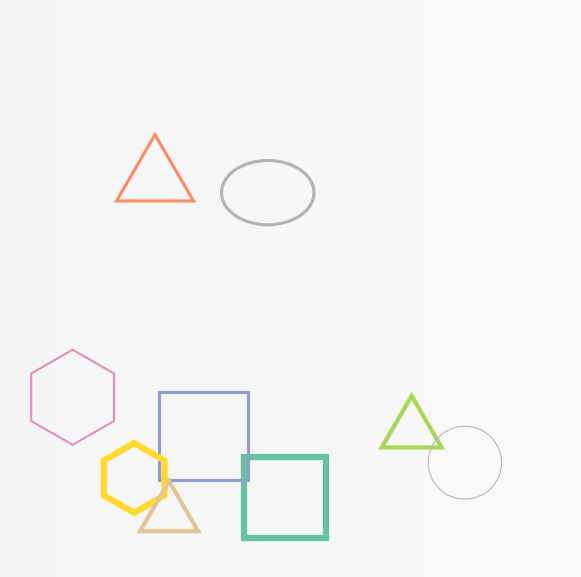[{"shape": "square", "thickness": 3, "radius": 0.35, "center": [0.49, 0.138]}, {"shape": "triangle", "thickness": 1.5, "radius": 0.38, "center": [0.267, 0.689]}, {"shape": "square", "thickness": 1.5, "radius": 0.38, "center": [0.35, 0.245]}, {"shape": "hexagon", "thickness": 1, "radius": 0.41, "center": [0.125, 0.311]}, {"shape": "triangle", "thickness": 2, "radius": 0.3, "center": [0.708, 0.254]}, {"shape": "hexagon", "thickness": 3, "radius": 0.3, "center": [0.231, 0.172]}, {"shape": "triangle", "thickness": 2, "radius": 0.29, "center": [0.291, 0.108]}, {"shape": "circle", "thickness": 0.5, "radius": 0.32, "center": [0.8, 0.198]}, {"shape": "oval", "thickness": 1.5, "radius": 0.4, "center": [0.461, 0.666]}]